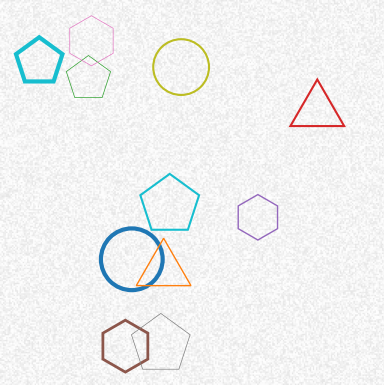[{"shape": "circle", "thickness": 3, "radius": 0.4, "center": [0.342, 0.327]}, {"shape": "triangle", "thickness": 1, "radius": 0.41, "center": [0.425, 0.299]}, {"shape": "pentagon", "thickness": 0.5, "radius": 0.3, "center": [0.23, 0.795]}, {"shape": "triangle", "thickness": 1.5, "radius": 0.4, "center": [0.824, 0.713]}, {"shape": "hexagon", "thickness": 1, "radius": 0.29, "center": [0.67, 0.436]}, {"shape": "hexagon", "thickness": 2, "radius": 0.34, "center": [0.326, 0.101]}, {"shape": "hexagon", "thickness": 0.5, "radius": 0.33, "center": [0.238, 0.894]}, {"shape": "pentagon", "thickness": 0.5, "radius": 0.4, "center": [0.418, 0.106]}, {"shape": "circle", "thickness": 1.5, "radius": 0.36, "center": [0.47, 0.826]}, {"shape": "pentagon", "thickness": 1.5, "radius": 0.4, "center": [0.441, 0.468]}, {"shape": "pentagon", "thickness": 3, "radius": 0.32, "center": [0.102, 0.84]}]